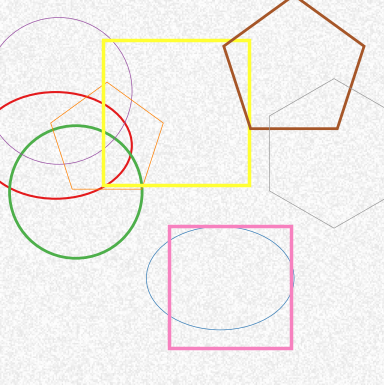[{"shape": "oval", "thickness": 1.5, "radius": 0.99, "center": [0.145, 0.622]}, {"shape": "oval", "thickness": 0.5, "radius": 0.96, "center": [0.572, 0.277]}, {"shape": "circle", "thickness": 2, "radius": 0.86, "center": [0.197, 0.501]}, {"shape": "circle", "thickness": 0.5, "radius": 0.95, "center": [0.152, 0.764]}, {"shape": "pentagon", "thickness": 0.5, "radius": 0.77, "center": [0.278, 0.633]}, {"shape": "square", "thickness": 2.5, "radius": 0.94, "center": [0.457, 0.708]}, {"shape": "pentagon", "thickness": 2, "radius": 0.96, "center": [0.763, 0.821]}, {"shape": "square", "thickness": 2.5, "radius": 0.79, "center": [0.598, 0.255]}, {"shape": "hexagon", "thickness": 0.5, "radius": 0.97, "center": [0.868, 0.602]}]